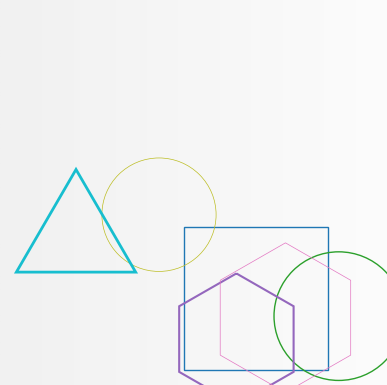[{"shape": "square", "thickness": 1, "radius": 0.93, "center": [0.661, 0.224]}, {"shape": "circle", "thickness": 1, "radius": 0.84, "center": [0.874, 0.179]}, {"shape": "hexagon", "thickness": 1.5, "radius": 0.85, "center": [0.61, 0.119]}, {"shape": "hexagon", "thickness": 0.5, "radius": 0.97, "center": [0.737, 0.175]}, {"shape": "circle", "thickness": 0.5, "radius": 0.74, "center": [0.41, 0.442]}, {"shape": "triangle", "thickness": 2, "radius": 0.89, "center": [0.196, 0.382]}]